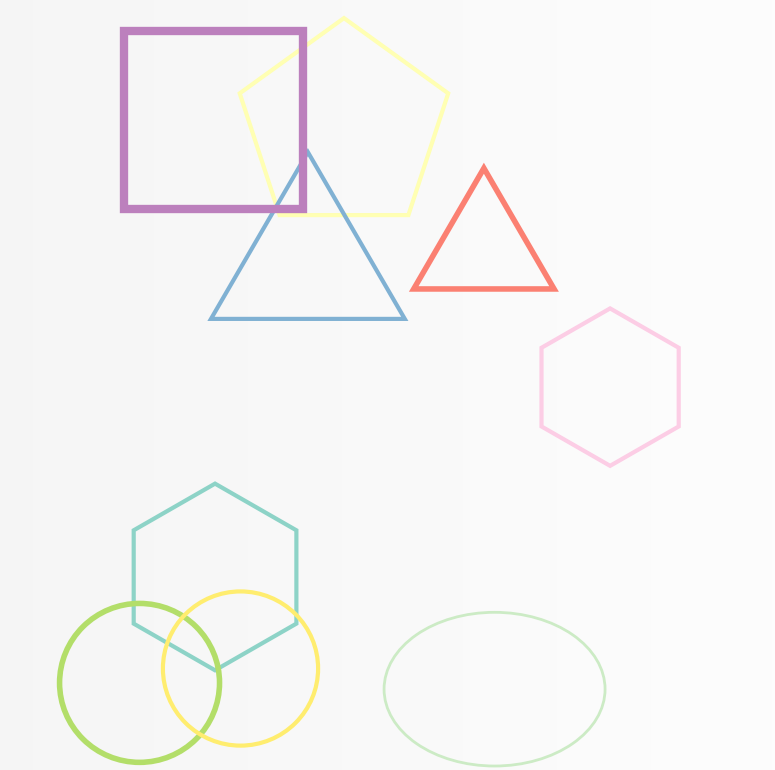[{"shape": "hexagon", "thickness": 1.5, "radius": 0.61, "center": [0.277, 0.251]}, {"shape": "pentagon", "thickness": 1.5, "radius": 0.71, "center": [0.444, 0.835]}, {"shape": "triangle", "thickness": 2, "radius": 0.52, "center": [0.624, 0.677]}, {"shape": "triangle", "thickness": 1.5, "radius": 0.72, "center": [0.397, 0.658]}, {"shape": "circle", "thickness": 2, "radius": 0.52, "center": [0.18, 0.113]}, {"shape": "hexagon", "thickness": 1.5, "radius": 0.51, "center": [0.787, 0.497]}, {"shape": "square", "thickness": 3, "radius": 0.58, "center": [0.275, 0.844]}, {"shape": "oval", "thickness": 1, "radius": 0.71, "center": [0.638, 0.105]}, {"shape": "circle", "thickness": 1.5, "radius": 0.5, "center": [0.31, 0.132]}]